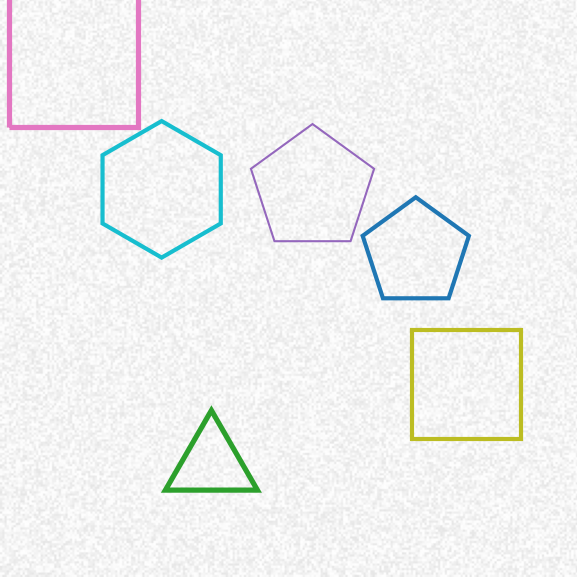[{"shape": "pentagon", "thickness": 2, "radius": 0.48, "center": [0.72, 0.561]}, {"shape": "triangle", "thickness": 2.5, "radius": 0.46, "center": [0.366, 0.196]}, {"shape": "pentagon", "thickness": 1, "radius": 0.56, "center": [0.541, 0.672]}, {"shape": "square", "thickness": 2.5, "radius": 0.56, "center": [0.128, 0.891]}, {"shape": "square", "thickness": 2, "radius": 0.47, "center": [0.808, 0.333]}, {"shape": "hexagon", "thickness": 2, "radius": 0.59, "center": [0.28, 0.671]}]